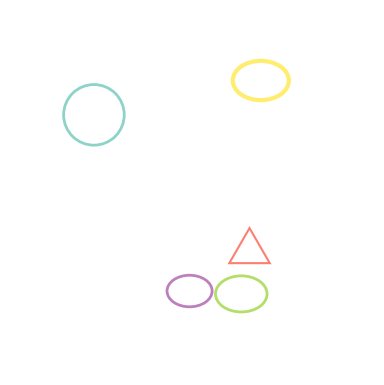[{"shape": "circle", "thickness": 2, "radius": 0.39, "center": [0.244, 0.702]}, {"shape": "triangle", "thickness": 1.5, "radius": 0.3, "center": [0.648, 0.347]}, {"shape": "oval", "thickness": 2, "radius": 0.33, "center": [0.627, 0.237]}, {"shape": "oval", "thickness": 2, "radius": 0.29, "center": [0.492, 0.244]}, {"shape": "oval", "thickness": 3, "radius": 0.36, "center": [0.677, 0.791]}]